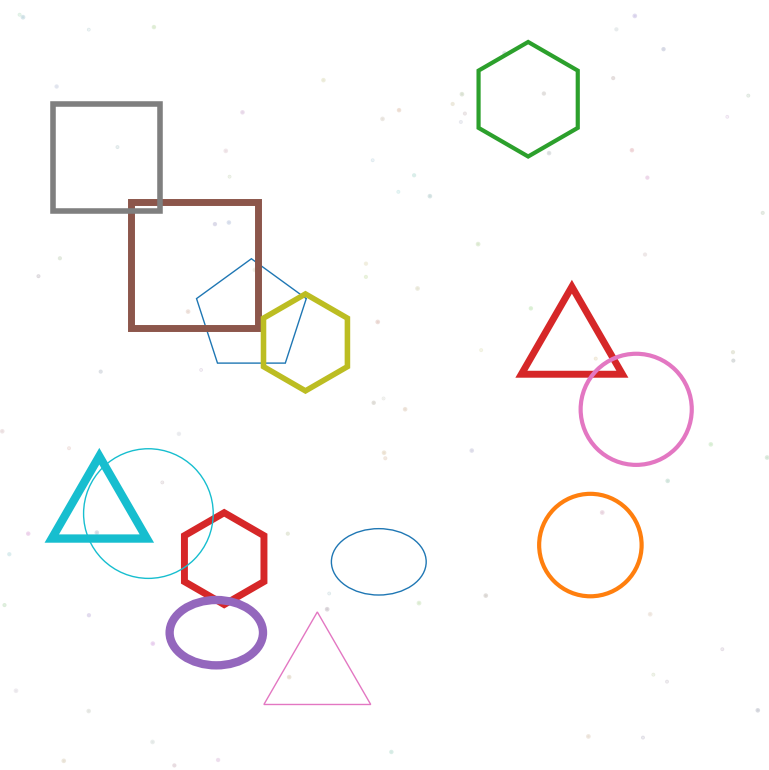[{"shape": "pentagon", "thickness": 0.5, "radius": 0.37, "center": [0.326, 0.589]}, {"shape": "oval", "thickness": 0.5, "radius": 0.31, "center": [0.492, 0.27]}, {"shape": "circle", "thickness": 1.5, "radius": 0.33, "center": [0.767, 0.292]}, {"shape": "hexagon", "thickness": 1.5, "radius": 0.37, "center": [0.686, 0.871]}, {"shape": "hexagon", "thickness": 2.5, "radius": 0.3, "center": [0.291, 0.275]}, {"shape": "triangle", "thickness": 2.5, "radius": 0.38, "center": [0.743, 0.552]}, {"shape": "oval", "thickness": 3, "radius": 0.3, "center": [0.281, 0.178]}, {"shape": "square", "thickness": 2.5, "radius": 0.41, "center": [0.252, 0.656]}, {"shape": "circle", "thickness": 1.5, "radius": 0.36, "center": [0.826, 0.468]}, {"shape": "triangle", "thickness": 0.5, "radius": 0.4, "center": [0.412, 0.125]}, {"shape": "square", "thickness": 2, "radius": 0.35, "center": [0.138, 0.795]}, {"shape": "hexagon", "thickness": 2, "radius": 0.31, "center": [0.397, 0.555]}, {"shape": "circle", "thickness": 0.5, "radius": 0.42, "center": [0.193, 0.333]}, {"shape": "triangle", "thickness": 3, "radius": 0.36, "center": [0.129, 0.336]}]